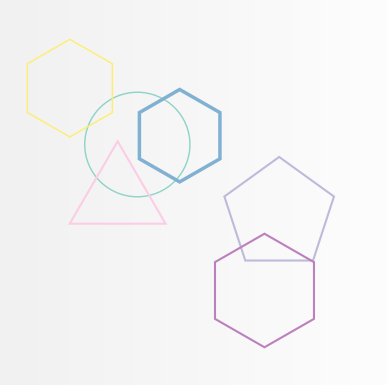[{"shape": "circle", "thickness": 1, "radius": 0.68, "center": [0.354, 0.625]}, {"shape": "pentagon", "thickness": 1.5, "radius": 0.74, "center": [0.72, 0.444]}, {"shape": "hexagon", "thickness": 2.5, "radius": 0.6, "center": [0.464, 0.648]}, {"shape": "triangle", "thickness": 1.5, "radius": 0.71, "center": [0.304, 0.49]}, {"shape": "hexagon", "thickness": 1.5, "radius": 0.74, "center": [0.683, 0.245]}, {"shape": "hexagon", "thickness": 1, "radius": 0.63, "center": [0.18, 0.771]}]